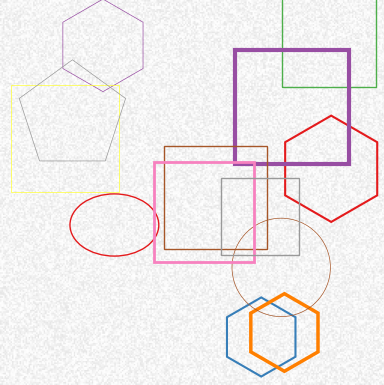[{"shape": "oval", "thickness": 1, "radius": 0.58, "center": [0.297, 0.416]}, {"shape": "hexagon", "thickness": 1.5, "radius": 0.69, "center": [0.86, 0.562]}, {"shape": "hexagon", "thickness": 1.5, "radius": 0.51, "center": [0.678, 0.125]}, {"shape": "square", "thickness": 1, "radius": 0.61, "center": [0.854, 0.897]}, {"shape": "square", "thickness": 3, "radius": 0.74, "center": [0.759, 0.722]}, {"shape": "hexagon", "thickness": 0.5, "radius": 0.6, "center": [0.267, 0.882]}, {"shape": "hexagon", "thickness": 2.5, "radius": 0.5, "center": [0.739, 0.136]}, {"shape": "square", "thickness": 0.5, "radius": 0.7, "center": [0.168, 0.64]}, {"shape": "square", "thickness": 1, "radius": 0.67, "center": [0.559, 0.488]}, {"shape": "circle", "thickness": 0.5, "radius": 0.64, "center": [0.73, 0.305]}, {"shape": "square", "thickness": 2, "radius": 0.65, "center": [0.529, 0.45]}, {"shape": "pentagon", "thickness": 0.5, "radius": 0.73, "center": [0.188, 0.699]}, {"shape": "square", "thickness": 1, "radius": 0.5, "center": [0.675, 0.437]}]